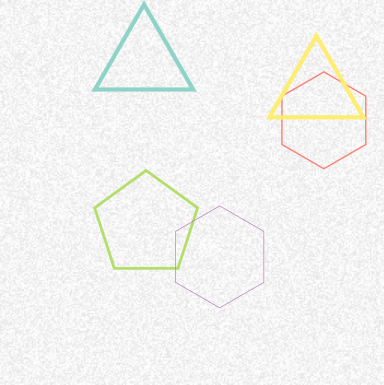[{"shape": "triangle", "thickness": 3, "radius": 0.74, "center": [0.374, 0.841]}, {"shape": "hexagon", "thickness": 1, "radius": 0.63, "center": [0.841, 0.688]}, {"shape": "pentagon", "thickness": 2, "radius": 0.7, "center": [0.38, 0.417]}, {"shape": "hexagon", "thickness": 0.5, "radius": 0.66, "center": [0.571, 0.333]}, {"shape": "triangle", "thickness": 3, "radius": 0.7, "center": [0.822, 0.766]}]